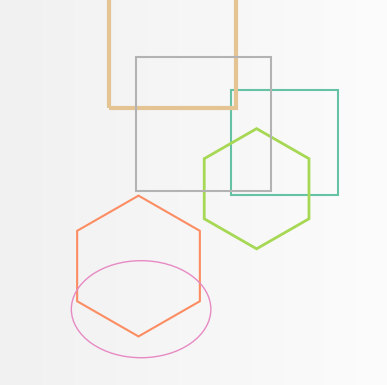[{"shape": "square", "thickness": 1.5, "radius": 0.69, "center": [0.735, 0.63]}, {"shape": "hexagon", "thickness": 1.5, "radius": 0.91, "center": [0.357, 0.309]}, {"shape": "oval", "thickness": 1, "radius": 0.9, "center": [0.364, 0.197]}, {"shape": "hexagon", "thickness": 2, "radius": 0.78, "center": [0.662, 0.51]}, {"shape": "square", "thickness": 3, "radius": 0.82, "center": [0.445, 0.882]}, {"shape": "square", "thickness": 1.5, "radius": 0.87, "center": [0.525, 0.679]}]